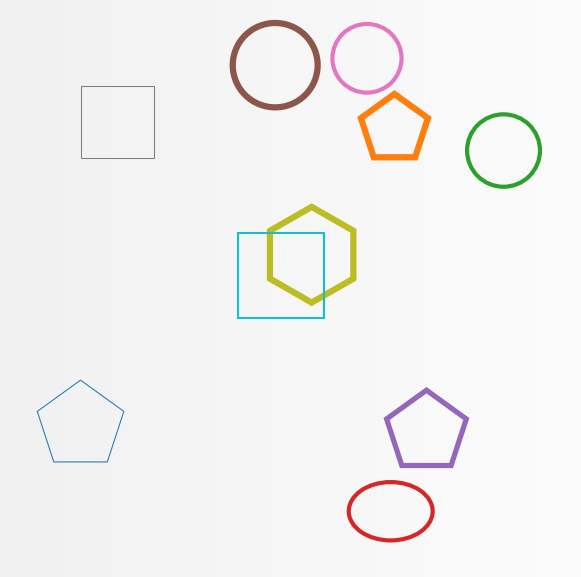[{"shape": "pentagon", "thickness": 0.5, "radius": 0.39, "center": [0.139, 0.263]}, {"shape": "pentagon", "thickness": 3, "radius": 0.3, "center": [0.679, 0.776]}, {"shape": "circle", "thickness": 2, "radius": 0.31, "center": [0.866, 0.738]}, {"shape": "oval", "thickness": 2, "radius": 0.36, "center": [0.672, 0.114]}, {"shape": "pentagon", "thickness": 2.5, "radius": 0.36, "center": [0.734, 0.251]}, {"shape": "circle", "thickness": 3, "radius": 0.37, "center": [0.473, 0.886]}, {"shape": "circle", "thickness": 2, "radius": 0.3, "center": [0.631, 0.898]}, {"shape": "square", "thickness": 0.5, "radius": 0.31, "center": [0.202, 0.787]}, {"shape": "hexagon", "thickness": 3, "radius": 0.41, "center": [0.536, 0.558]}, {"shape": "square", "thickness": 1, "radius": 0.37, "center": [0.483, 0.523]}]